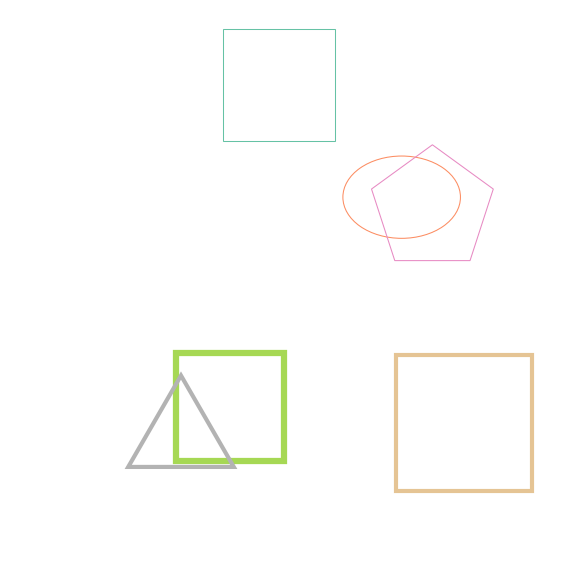[{"shape": "square", "thickness": 0.5, "radius": 0.48, "center": [0.483, 0.852]}, {"shape": "oval", "thickness": 0.5, "radius": 0.51, "center": [0.696, 0.658]}, {"shape": "pentagon", "thickness": 0.5, "radius": 0.55, "center": [0.749, 0.638]}, {"shape": "square", "thickness": 3, "radius": 0.47, "center": [0.398, 0.294]}, {"shape": "square", "thickness": 2, "radius": 0.59, "center": [0.804, 0.266]}, {"shape": "triangle", "thickness": 2, "radius": 0.53, "center": [0.313, 0.243]}]